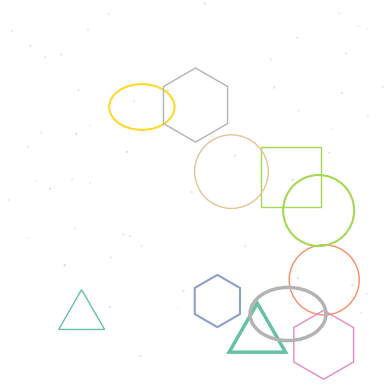[{"shape": "triangle", "thickness": 1, "radius": 0.34, "center": [0.212, 0.179]}, {"shape": "triangle", "thickness": 2.5, "radius": 0.42, "center": [0.668, 0.128]}, {"shape": "circle", "thickness": 1, "radius": 0.46, "center": [0.842, 0.273]}, {"shape": "hexagon", "thickness": 1.5, "radius": 0.34, "center": [0.565, 0.218]}, {"shape": "hexagon", "thickness": 1, "radius": 0.45, "center": [0.841, 0.105]}, {"shape": "circle", "thickness": 1.5, "radius": 0.46, "center": [0.828, 0.453]}, {"shape": "square", "thickness": 1, "radius": 0.39, "center": [0.756, 0.539]}, {"shape": "oval", "thickness": 1.5, "radius": 0.42, "center": [0.369, 0.722]}, {"shape": "circle", "thickness": 1, "radius": 0.48, "center": [0.601, 0.554]}, {"shape": "oval", "thickness": 2.5, "radius": 0.49, "center": [0.748, 0.184]}, {"shape": "hexagon", "thickness": 1, "radius": 0.48, "center": [0.508, 0.727]}]